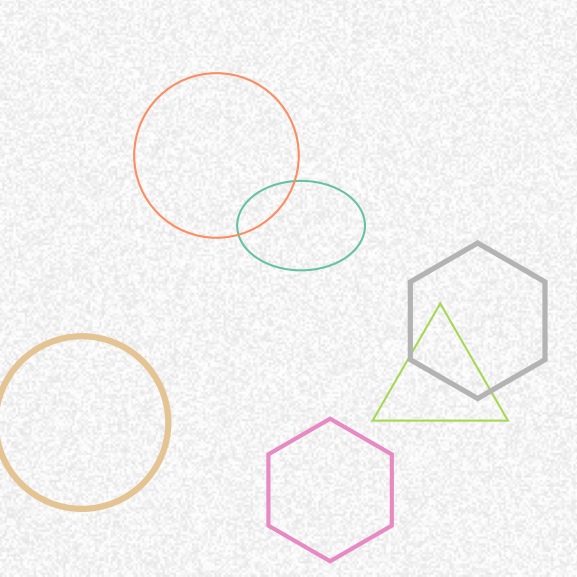[{"shape": "oval", "thickness": 1, "radius": 0.55, "center": [0.521, 0.608]}, {"shape": "circle", "thickness": 1, "radius": 0.71, "center": [0.375, 0.73]}, {"shape": "hexagon", "thickness": 2, "radius": 0.62, "center": [0.572, 0.151]}, {"shape": "triangle", "thickness": 1, "radius": 0.68, "center": [0.762, 0.338]}, {"shape": "circle", "thickness": 3, "radius": 0.75, "center": [0.142, 0.267]}, {"shape": "hexagon", "thickness": 2.5, "radius": 0.67, "center": [0.827, 0.444]}]